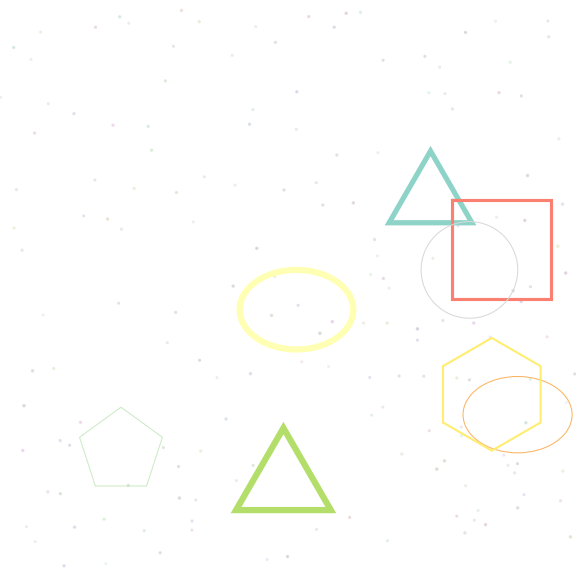[{"shape": "triangle", "thickness": 2.5, "radius": 0.41, "center": [0.746, 0.655]}, {"shape": "oval", "thickness": 3, "radius": 0.49, "center": [0.513, 0.463]}, {"shape": "square", "thickness": 1.5, "radius": 0.43, "center": [0.869, 0.567]}, {"shape": "oval", "thickness": 0.5, "radius": 0.47, "center": [0.896, 0.281]}, {"shape": "triangle", "thickness": 3, "radius": 0.47, "center": [0.491, 0.163]}, {"shape": "circle", "thickness": 0.5, "radius": 0.42, "center": [0.813, 0.532]}, {"shape": "pentagon", "thickness": 0.5, "radius": 0.38, "center": [0.209, 0.219]}, {"shape": "hexagon", "thickness": 1, "radius": 0.49, "center": [0.852, 0.316]}]